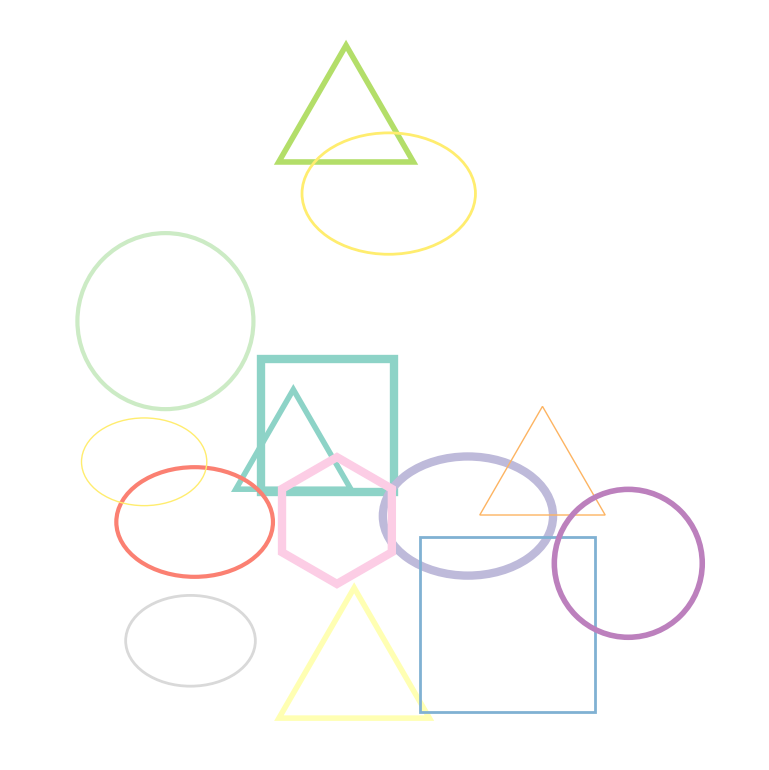[{"shape": "triangle", "thickness": 2, "radius": 0.43, "center": [0.381, 0.408]}, {"shape": "square", "thickness": 3, "radius": 0.43, "center": [0.426, 0.447]}, {"shape": "triangle", "thickness": 2, "radius": 0.56, "center": [0.46, 0.124]}, {"shape": "oval", "thickness": 3, "radius": 0.55, "center": [0.608, 0.33]}, {"shape": "oval", "thickness": 1.5, "radius": 0.51, "center": [0.253, 0.322]}, {"shape": "square", "thickness": 1, "radius": 0.57, "center": [0.659, 0.189]}, {"shape": "triangle", "thickness": 0.5, "radius": 0.47, "center": [0.705, 0.378]}, {"shape": "triangle", "thickness": 2, "radius": 0.51, "center": [0.449, 0.84]}, {"shape": "hexagon", "thickness": 3, "radius": 0.41, "center": [0.438, 0.324]}, {"shape": "oval", "thickness": 1, "radius": 0.42, "center": [0.247, 0.168]}, {"shape": "circle", "thickness": 2, "radius": 0.48, "center": [0.816, 0.268]}, {"shape": "circle", "thickness": 1.5, "radius": 0.57, "center": [0.215, 0.583]}, {"shape": "oval", "thickness": 1, "radius": 0.56, "center": [0.505, 0.749]}, {"shape": "oval", "thickness": 0.5, "radius": 0.41, "center": [0.187, 0.4]}]